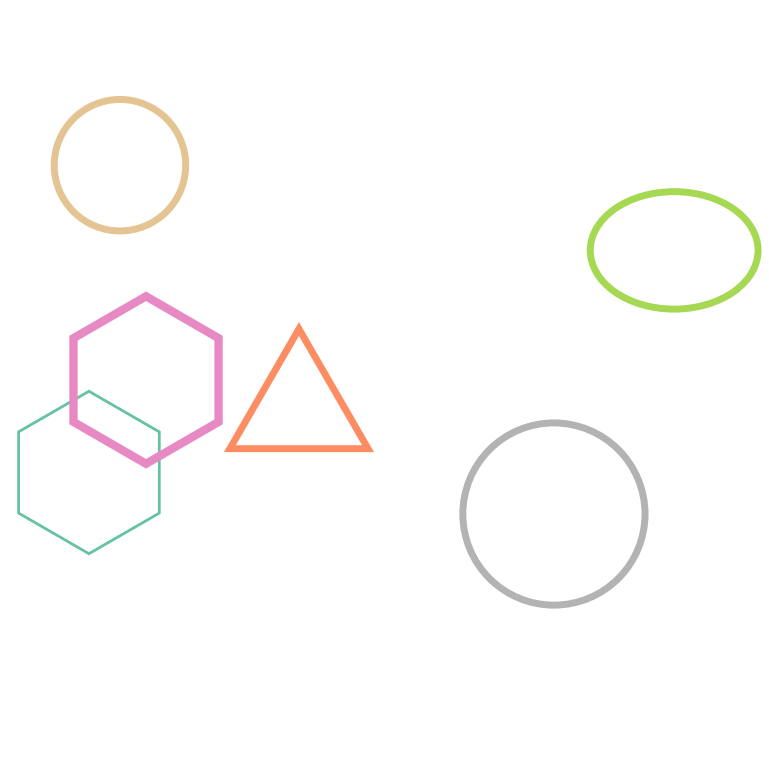[{"shape": "hexagon", "thickness": 1, "radius": 0.53, "center": [0.116, 0.386]}, {"shape": "triangle", "thickness": 2.5, "radius": 0.52, "center": [0.388, 0.469]}, {"shape": "hexagon", "thickness": 3, "radius": 0.54, "center": [0.19, 0.506]}, {"shape": "oval", "thickness": 2.5, "radius": 0.54, "center": [0.876, 0.675]}, {"shape": "circle", "thickness": 2.5, "radius": 0.43, "center": [0.156, 0.785]}, {"shape": "circle", "thickness": 2.5, "radius": 0.59, "center": [0.719, 0.332]}]